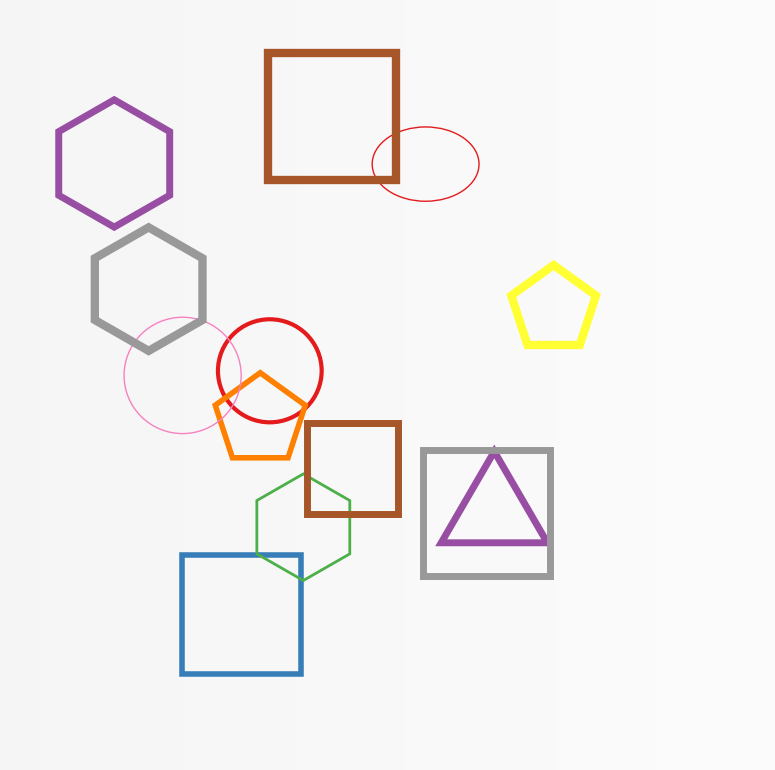[{"shape": "circle", "thickness": 1.5, "radius": 0.33, "center": [0.348, 0.518]}, {"shape": "oval", "thickness": 0.5, "radius": 0.34, "center": [0.549, 0.787]}, {"shape": "square", "thickness": 2, "radius": 0.38, "center": [0.312, 0.202]}, {"shape": "hexagon", "thickness": 1, "radius": 0.35, "center": [0.391, 0.315]}, {"shape": "hexagon", "thickness": 2.5, "radius": 0.41, "center": [0.147, 0.788]}, {"shape": "triangle", "thickness": 2.5, "radius": 0.4, "center": [0.638, 0.335]}, {"shape": "pentagon", "thickness": 2, "radius": 0.31, "center": [0.336, 0.455]}, {"shape": "pentagon", "thickness": 3, "radius": 0.29, "center": [0.714, 0.598]}, {"shape": "square", "thickness": 3, "radius": 0.41, "center": [0.429, 0.849]}, {"shape": "square", "thickness": 2.5, "radius": 0.29, "center": [0.455, 0.392]}, {"shape": "circle", "thickness": 0.5, "radius": 0.38, "center": [0.236, 0.512]}, {"shape": "square", "thickness": 2.5, "radius": 0.41, "center": [0.628, 0.334]}, {"shape": "hexagon", "thickness": 3, "radius": 0.4, "center": [0.192, 0.625]}]